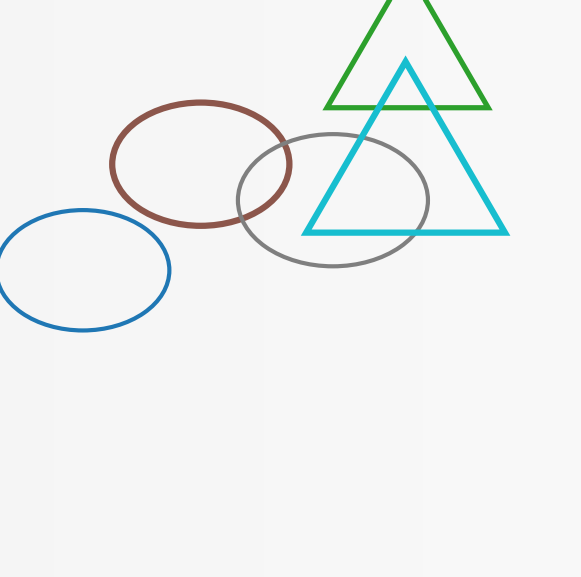[{"shape": "oval", "thickness": 2, "radius": 0.74, "center": [0.143, 0.531]}, {"shape": "triangle", "thickness": 2.5, "radius": 0.8, "center": [0.701, 0.893]}, {"shape": "oval", "thickness": 3, "radius": 0.76, "center": [0.345, 0.715]}, {"shape": "oval", "thickness": 2, "radius": 0.82, "center": [0.573, 0.652]}, {"shape": "triangle", "thickness": 3, "radius": 0.99, "center": [0.698, 0.695]}]